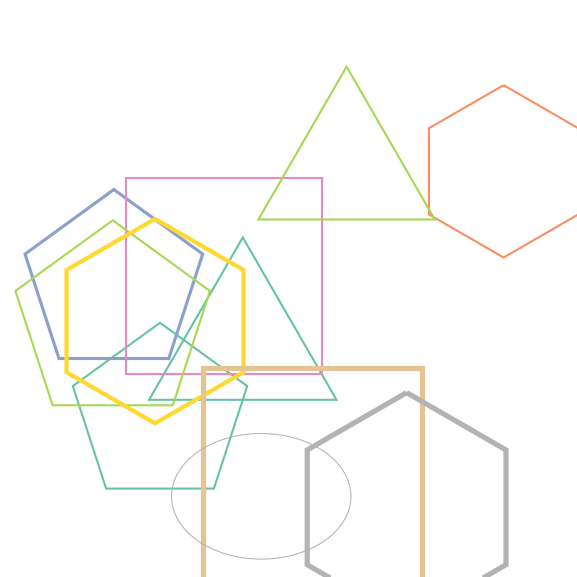[{"shape": "triangle", "thickness": 1, "radius": 0.94, "center": [0.42, 0.401]}, {"shape": "pentagon", "thickness": 1, "radius": 0.79, "center": [0.277, 0.282]}, {"shape": "hexagon", "thickness": 1, "radius": 0.75, "center": [0.872, 0.702]}, {"shape": "pentagon", "thickness": 1.5, "radius": 0.81, "center": [0.197, 0.509]}, {"shape": "square", "thickness": 1, "radius": 0.85, "center": [0.388, 0.521]}, {"shape": "pentagon", "thickness": 1, "radius": 0.89, "center": [0.195, 0.441]}, {"shape": "triangle", "thickness": 1, "radius": 0.88, "center": [0.6, 0.707]}, {"shape": "hexagon", "thickness": 2, "radius": 0.88, "center": [0.268, 0.443]}, {"shape": "square", "thickness": 2.5, "radius": 0.95, "center": [0.542, 0.172]}, {"shape": "hexagon", "thickness": 2.5, "radius": 0.99, "center": [0.704, 0.121]}, {"shape": "oval", "thickness": 0.5, "radius": 0.78, "center": [0.452, 0.14]}]